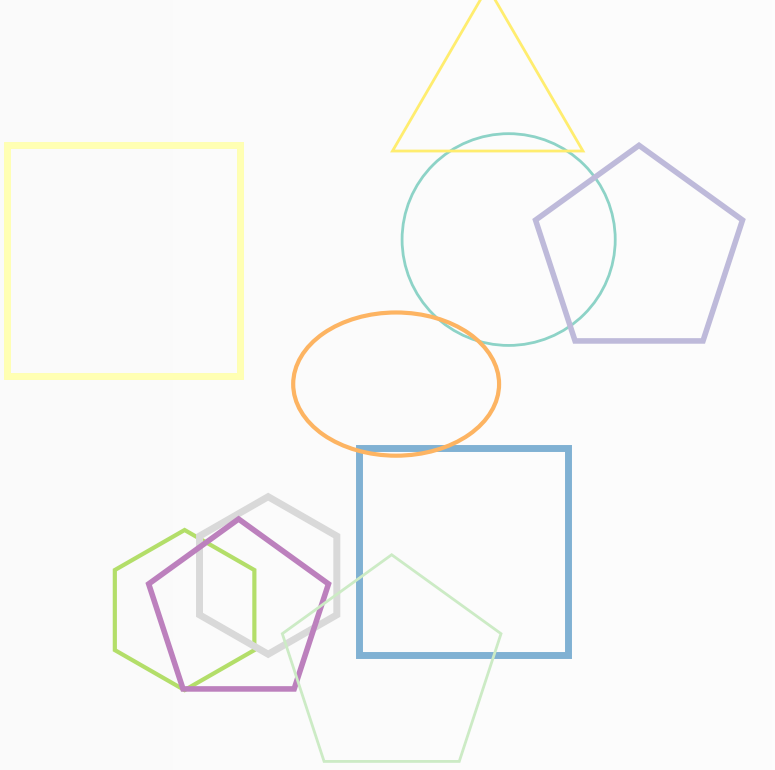[{"shape": "circle", "thickness": 1, "radius": 0.69, "center": [0.656, 0.689]}, {"shape": "square", "thickness": 2.5, "radius": 0.75, "center": [0.159, 0.661]}, {"shape": "pentagon", "thickness": 2, "radius": 0.7, "center": [0.825, 0.671]}, {"shape": "square", "thickness": 2.5, "radius": 0.67, "center": [0.598, 0.283]}, {"shape": "oval", "thickness": 1.5, "radius": 0.66, "center": [0.511, 0.501]}, {"shape": "hexagon", "thickness": 1.5, "radius": 0.52, "center": [0.238, 0.208]}, {"shape": "hexagon", "thickness": 2.5, "radius": 0.51, "center": [0.346, 0.253]}, {"shape": "pentagon", "thickness": 2, "radius": 0.61, "center": [0.308, 0.204]}, {"shape": "pentagon", "thickness": 1, "radius": 0.74, "center": [0.505, 0.131]}, {"shape": "triangle", "thickness": 1, "radius": 0.71, "center": [0.629, 0.875]}]